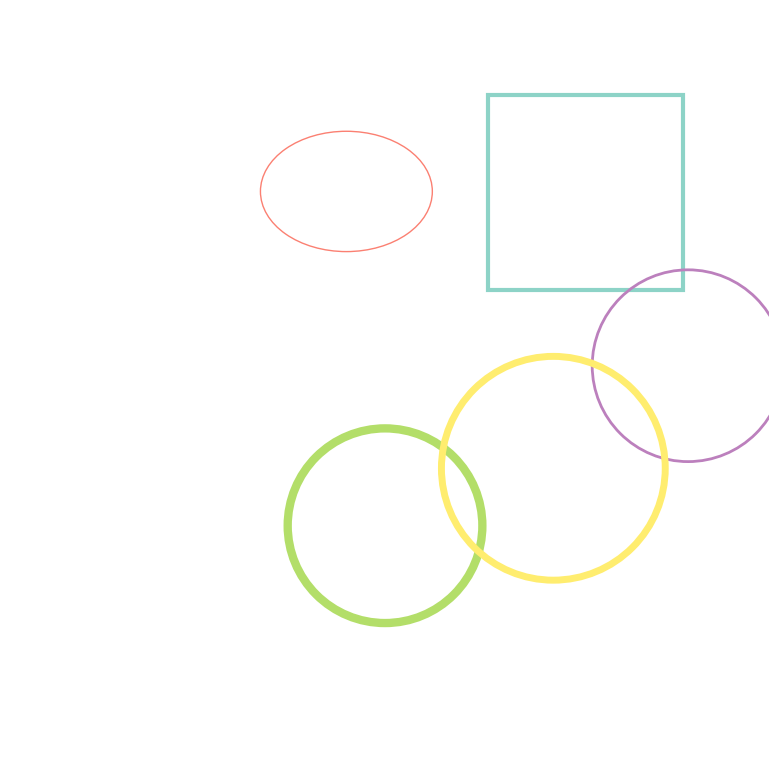[{"shape": "square", "thickness": 1.5, "radius": 0.64, "center": [0.76, 0.75]}, {"shape": "oval", "thickness": 0.5, "radius": 0.56, "center": [0.45, 0.751]}, {"shape": "circle", "thickness": 3, "radius": 0.63, "center": [0.5, 0.317]}, {"shape": "circle", "thickness": 1, "radius": 0.62, "center": [0.894, 0.525]}, {"shape": "circle", "thickness": 2.5, "radius": 0.73, "center": [0.719, 0.392]}]